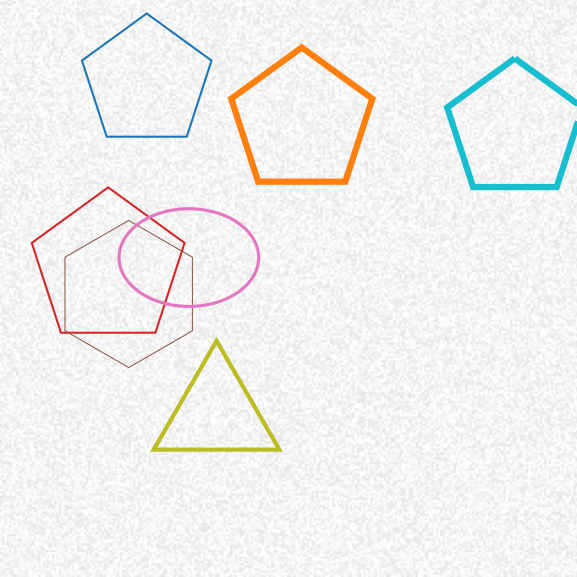[{"shape": "pentagon", "thickness": 1, "radius": 0.59, "center": [0.254, 0.858]}, {"shape": "pentagon", "thickness": 3, "radius": 0.64, "center": [0.523, 0.788]}, {"shape": "pentagon", "thickness": 1, "radius": 0.7, "center": [0.187, 0.536]}, {"shape": "hexagon", "thickness": 0.5, "radius": 0.64, "center": [0.223, 0.49]}, {"shape": "oval", "thickness": 1.5, "radius": 0.6, "center": [0.327, 0.553]}, {"shape": "triangle", "thickness": 2, "radius": 0.63, "center": [0.375, 0.283]}, {"shape": "pentagon", "thickness": 3, "radius": 0.62, "center": [0.892, 0.775]}]